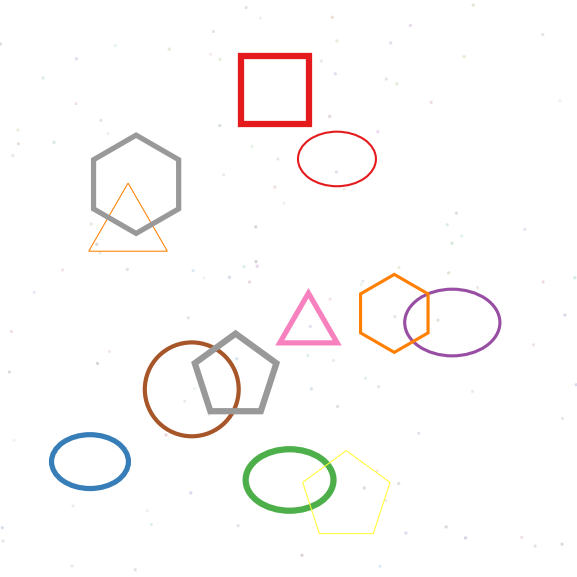[{"shape": "square", "thickness": 3, "radius": 0.29, "center": [0.477, 0.843]}, {"shape": "oval", "thickness": 1, "radius": 0.34, "center": [0.583, 0.724]}, {"shape": "oval", "thickness": 2.5, "radius": 0.33, "center": [0.156, 0.2]}, {"shape": "oval", "thickness": 3, "radius": 0.38, "center": [0.501, 0.168]}, {"shape": "oval", "thickness": 1.5, "radius": 0.41, "center": [0.783, 0.441]}, {"shape": "triangle", "thickness": 0.5, "radius": 0.39, "center": [0.222, 0.603]}, {"shape": "hexagon", "thickness": 1.5, "radius": 0.34, "center": [0.683, 0.456]}, {"shape": "pentagon", "thickness": 0.5, "radius": 0.4, "center": [0.6, 0.139]}, {"shape": "circle", "thickness": 2, "radius": 0.41, "center": [0.332, 0.325]}, {"shape": "triangle", "thickness": 2.5, "radius": 0.29, "center": [0.534, 0.434]}, {"shape": "pentagon", "thickness": 3, "radius": 0.37, "center": [0.408, 0.347]}, {"shape": "hexagon", "thickness": 2.5, "radius": 0.43, "center": [0.236, 0.68]}]